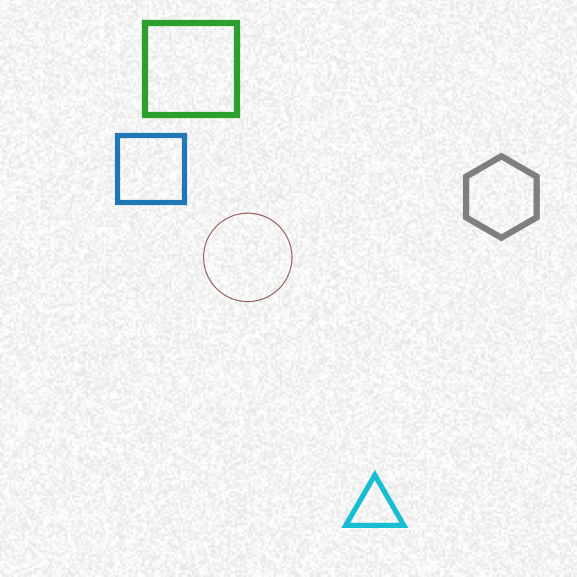[{"shape": "square", "thickness": 2.5, "radius": 0.29, "center": [0.261, 0.707]}, {"shape": "square", "thickness": 3, "radius": 0.4, "center": [0.331, 0.879]}, {"shape": "circle", "thickness": 0.5, "radius": 0.38, "center": [0.429, 0.553]}, {"shape": "hexagon", "thickness": 3, "radius": 0.35, "center": [0.868, 0.658]}, {"shape": "triangle", "thickness": 2.5, "radius": 0.29, "center": [0.649, 0.118]}]